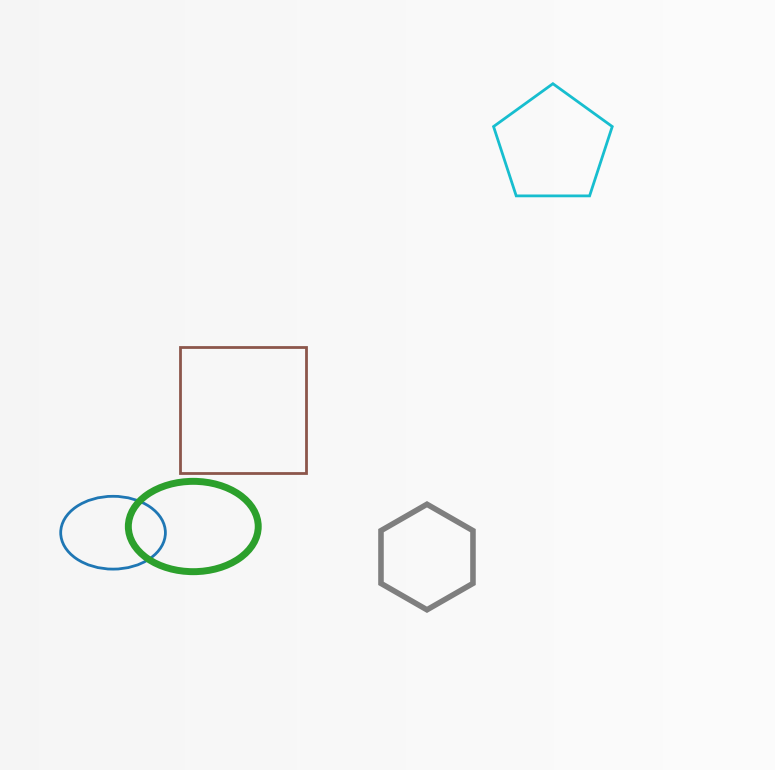[{"shape": "oval", "thickness": 1, "radius": 0.34, "center": [0.146, 0.308]}, {"shape": "oval", "thickness": 2.5, "radius": 0.42, "center": [0.249, 0.316]}, {"shape": "square", "thickness": 1, "radius": 0.41, "center": [0.314, 0.467]}, {"shape": "hexagon", "thickness": 2, "radius": 0.34, "center": [0.551, 0.277]}, {"shape": "pentagon", "thickness": 1, "radius": 0.4, "center": [0.713, 0.811]}]